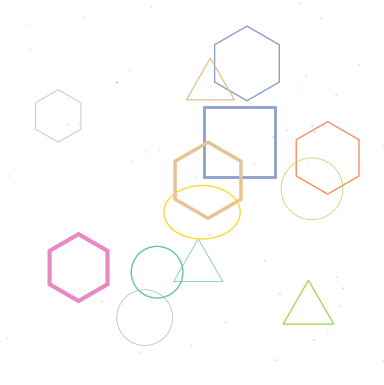[{"shape": "triangle", "thickness": 0.5, "radius": 0.37, "center": [0.515, 0.305]}, {"shape": "circle", "thickness": 1, "radius": 0.34, "center": [0.408, 0.293]}, {"shape": "hexagon", "thickness": 1, "radius": 0.47, "center": [0.851, 0.59]}, {"shape": "hexagon", "thickness": 1, "radius": 0.48, "center": [0.641, 0.835]}, {"shape": "square", "thickness": 2, "radius": 0.46, "center": [0.623, 0.631]}, {"shape": "hexagon", "thickness": 3, "radius": 0.43, "center": [0.204, 0.305]}, {"shape": "circle", "thickness": 0.5, "radius": 0.4, "center": [0.81, 0.51]}, {"shape": "triangle", "thickness": 1, "radius": 0.38, "center": [0.801, 0.196]}, {"shape": "oval", "thickness": 1, "radius": 0.5, "center": [0.525, 0.449]}, {"shape": "hexagon", "thickness": 2.5, "radius": 0.49, "center": [0.54, 0.532]}, {"shape": "triangle", "thickness": 1, "radius": 0.36, "center": [0.547, 0.777]}, {"shape": "hexagon", "thickness": 0.5, "radius": 0.34, "center": [0.151, 0.699]}, {"shape": "circle", "thickness": 0.5, "radius": 0.36, "center": [0.376, 0.175]}]